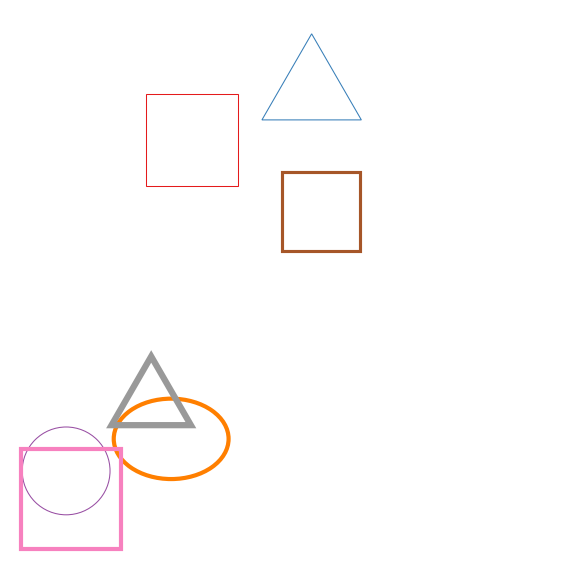[{"shape": "square", "thickness": 0.5, "radius": 0.4, "center": [0.332, 0.757]}, {"shape": "triangle", "thickness": 0.5, "radius": 0.5, "center": [0.54, 0.841]}, {"shape": "circle", "thickness": 0.5, "radius": 0.38, "center": [0.115, 0.184]}, {"shape": "oval", "thickness": 2, "radius": 0.5, "center": [0.296, 0.239]}, {"shape": "square", "thickness": 1.5, "radius": 0.34, "center": [0.556, 0.633]}, {"shape": "square", "thickness": 2, "radius": 0.43, "center": [0.123, 0.136]}, {"shape": "triangle", "thickness": 3, "radius": 0.4, "center": [0.262, 0.303]}]